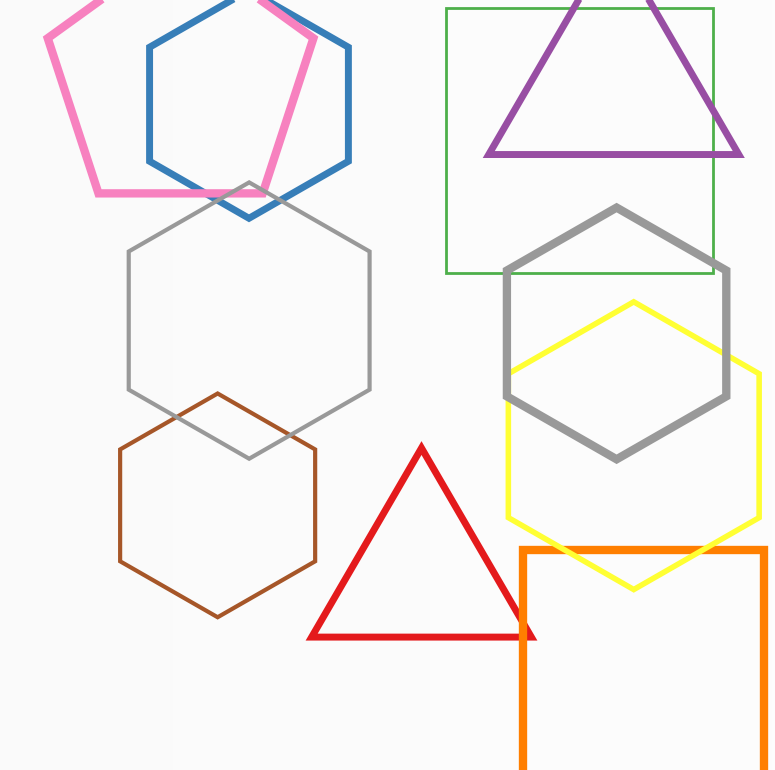[{"shape": "triangle", "thickness": 2.5, "radius": 0.82, "center": [0.544, 0.254]}, {"shape": "hexagon", "thickness": 2.5, "radius": 0.74, "center": [0.321, 0.865]}, {"shape": "square", "thickness": 1, "radius": 0.86, "center": [0.748, 0.817]}, {"shape": "triangle", "thickness": 2.5, "radius": 0.93, "center": [0.792, 0.892]}, {"shape": "square", "thickness": 3, "radius": 0.78, "center": [0.83, 0.13]}, {"shape": "hexagon", "thickness": 2, "radius": 0.93, "center": [0.818, 0.421]}, {"shape": "hexagon", "thickness": 1.5, "radius": 0.73, "center": [0.281, 0.344]}, {"shape": "pentagon", "thickness": 3, "radius": 0.9, "center": [0.233, 0.895]}, {"shape": "hexagon", "thickness": 3, "radius": 0.82, "center": [0.796, 0.567]}, {"shape": "hexagon", "thickness": 1.5, "radius": 0.9, "center": [0.321, 0.584]}]